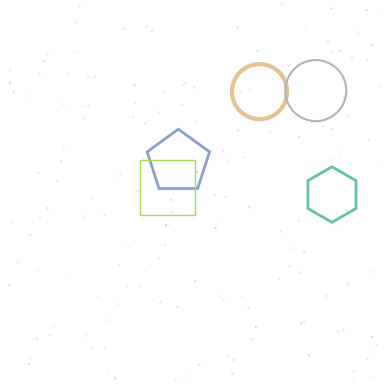[{"shape": "hexagon", "thickness": 2, "radius": 0.36, "center": [0.862, 0.495]}, {"shape": "pentagon", "thickness": 2, "radius": 0.43, "center": [0.463, 0.579]}, {"shape": "square", "thickness": 1, "radius": 0.36, "center": [0.436, 0.513]}, {"shape": "circle", "thickness": 3, "radius": 0.36, "center": [0.674, 0.762]}, {"shape": "circle", "thickness": 1.5, "radius": 0.4, "center": [0.82, 0.765]}]